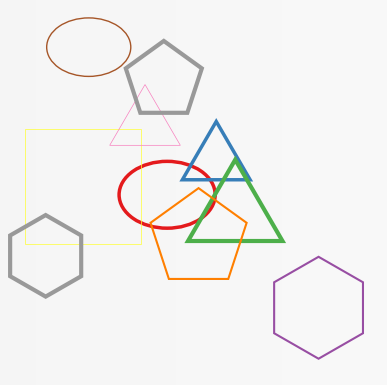[{"shape": "oval", "thickness": 2.5, "radius": 0.62, "center": [0.431, 0.494]}, {"shape": "triangle", "thickness": 2.5, "radius": 0.5, "center": [0.558, 0.584]}, {"shape": "triangle", "thickness": 3, "radius": 0.7, "center": [0.607, 0.444]}, {"shape": "hexagon", "thickness": 1.5, "radius": 0.66, "center": [0.822, 0.201]}, {"shape": "pentagon", "thickness": 1.5, "radius": 0.65, "center": [0.512, 0.381]}, {"shape": "square", "thickness": 0.5, "radius": 0.75, "center": [0.214, 0.515]}, {"shape": "oval", "thickness": 1, "radius": 0.54, "center": [0.229, 0.878]}, {"shape": "triangle", "thickness": 0.5, "radius": 0.53, "center": [0.374, 0.675]}, {"shape": "pentagon", "thickness": 3, "radius": 0.52, "center": [0.423, 0.79]}, {"shape": "hexagon", "thickness": 3, "radius": 0.53, "center": [0.118, 0.335]}]